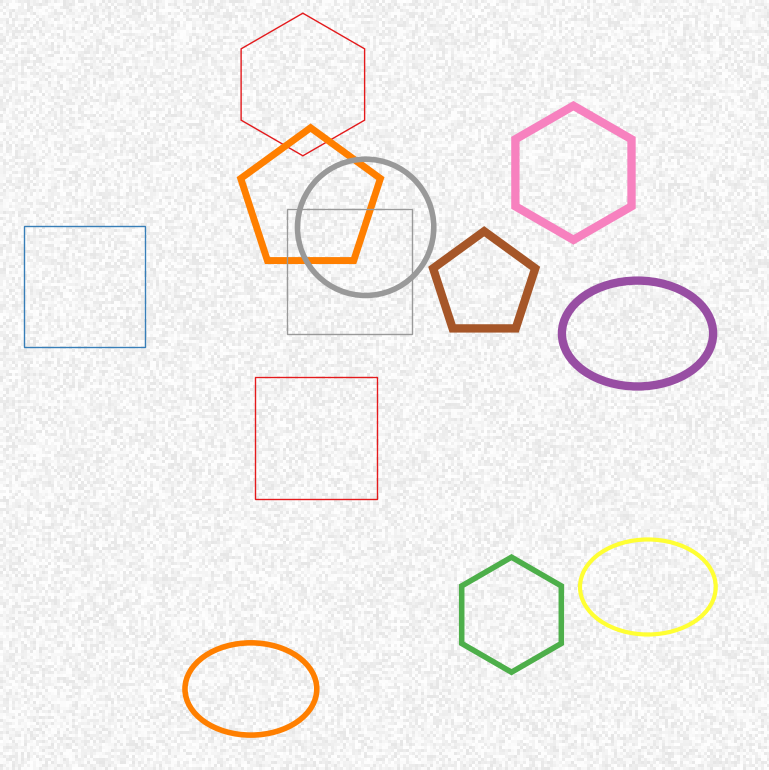[{"shape": "square", "thickness": 0.5, "radius": 0.4, "center": [0.41, 0.431]}, {"shape": "hexagon", "thickness": 0.5, "radius": 0.46, "center": [0.393, 0.89]}, {"shape": "square", "thickness": 0.5, "radius": 0.39, "center": [0.11, 0.628]}, {"shape": "hexagon", "thickness": 2, "radius": 0.37, "center": [0.664, 0.202]}, {"shape": "oval", "thickness": 3, "radius": 0.49, "center": [0.828, 0.567]}, {"shape": "pentagon", "thickness": 2.5, "radius": 0.48, "center": [0.403, 0.739]}, {"shape": "oval", "thickness": 2, "radius": 0.43, "center": [0.326, 0.105]}, {"shape": "oval", "thickness": 1.5, "radius": 0.44, "center": [0.841, 0.238]}, {"shape": "pentagon", "thickness": 3, "radius": 0.35, "center": [0.629, 0.63]}, {"shape": "hexagon", "thickness": 3, "radius": 0.44, "center": [0.745, 0.776]}, {"shape": "square", "thickness": 0.5, "radius": 0.4, "center": [0.454, 0.647]}, {"shape": "circle", "thickness": 2, "radius": 0.44, "center": [0.475, 0.705]}]